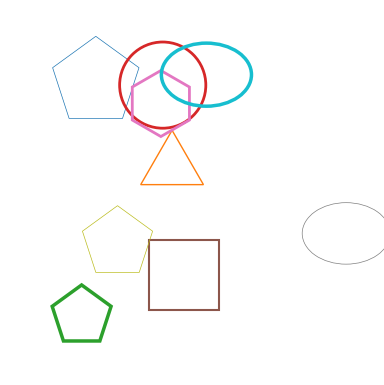[{"shape": "pentagon", "thickness": 0.5, "radius": 0.59, "center": [0.249, 0.788]}, {"shape": "triangle", "thickness": 1, "radius": 0.47, "center": [0.447, 0.567]}, {"shape": "pentagon", "thickness": 2.5, "radius": 0.4, "center": [0.212, 0.179]}, {"shape": "circle", "thickness": 2, "radius": 0.56, "center": [0.423, 0.779]}, {"shape": "square", "thickness": 1.5, "radius": 0.46, "center": [0.479, 0.287]}, {"shape": "hexagon", "thickness": 2, "radius": 0.43, "center": [0.418, 0.731]}, {"shape": "oval", "thickness": 0.5, "radius": 0.57, "center": [0.899, 0.394]}, {"shape": "pentagon", "thickness": 0.5, "radius": 0.48, "center": [0.305, 0.37]}, {"shape": "oval", "thickness": 2.5, "radius": 0.59, "center": [0.536, 0.806]}]